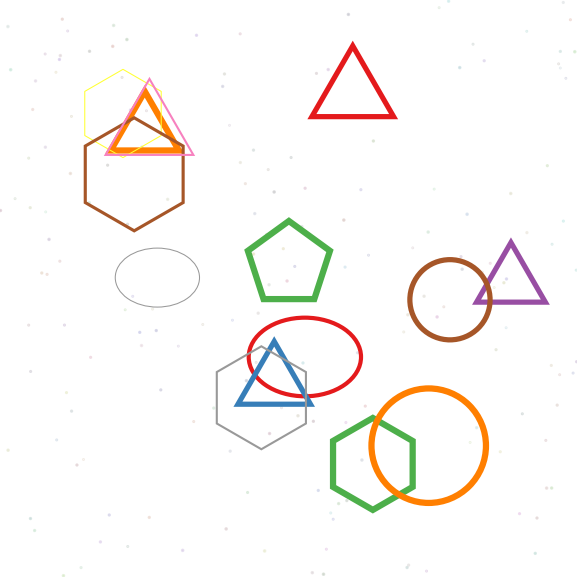[{"shape": "oval", "thickness": 2, "radius": 0.49, "center": [0.528, 0.381]}, {"shape": "triangle", "thickness": 2.5, "radius": 0.41, "center": [0.611, 0.838]}, {"shape": "triangle", "thickness": 2.5, "radius": 0.36, "center": [0.475, 0.335]}, {"shape": "hexagon", "thickness": 3, "radius": 0.4, "center": [0.646, 0.196]}, {"shape": "pentagon", "thickness": 3, "radius": 0.37, "center": [0.5, 0.542]}, {"shape": "triangle", "thickness": 2.5, "radius": 0.34, "center": [0.885, 0.51]}, {"shape": "circle", "thickness": 3, "radius": 0.5, "center": [0.742, 0.227]}, {"shape": "triangle", "thickness": 3, "radius": 0.34, "center": [0.251, 0.773]}, {"shape": "hexagon", "thickness": 0.5, "radius": 0.38, "center": [0.213, 0.803]}, {"shape": "circle", "thickness": 2.5, "radius": 0.35, "center": [0.779, 0.48]}, {"shape": "hexagon", "thickness": 1.5, "radius": 0.49, "center": [0.232, 0.697]}, {"shape": "triangle", "thickness": 1, "radius": 0.44, "center": [0.259, 0.775]}, {"shape": "oval", "thickness": 0.5, "radius": 0.36, "center": [0.273, 0.518]}, {"shape": "hexagon", "thickness": 1, "radius": 0.45, "center": [0.453, 0.31]}]